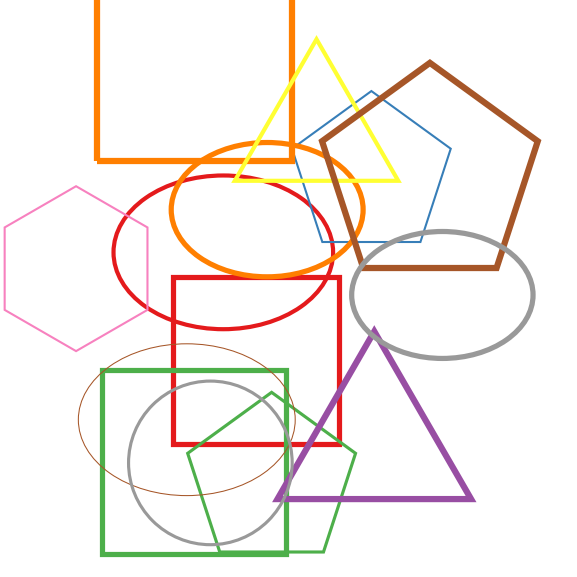[{"shape": "square", "thickness": 2.5, "radius": 0.72, "center": [0.443, 0.375]}, {"shape": "oval", "thickness": 2, "radius": 0.95, "center": [0.387, 0.562]}, {"shape": "pentagon", "thickness": 1, "radius": 0.72, "center": [0.643, 0.697]}, {"shape": "pentagon", "thickness": 1.5, "radius": 0.76, "center": [0.47, 0.167]}, {"shape": "square", "thickness": 2.5, "radius": 0.8, "center": [0.335, 0.199]}, {"shape": "triangle", "thickness": 3, "radius": 0.97, "center": [0.648, 0.232]}, {"shape": "oval", "thickness": 2.5, "radius": 0.83, "center": [0.463, 0.636]}, {"shape": "square", "thickness": 3, "radius": 0.85, "center": [0.337, 0.89]}, {"shape": "triangle", "thickness": 2, "radius": 0.82, "center": [0.548, 0.768]}, {"shape": "pentagon", "thickness": 3, "radius": 0.98, "center": [0.744, 0.694]}, {"shape": "oval", "thickness": 0.5, "radius": 0.94, "center": [0.323, 0.272]}, {"shape": "hexagon", "thickness": 1, "radius": 0.71, "center": [0.132, 0.534]}, {"shape": "oval", "thickness": 2.5, "radius": 0.79, "center": [0.766, 0.488]}, {"shape": "circle", "thickness": 1.5, "radius": 0.71, "center": [0.364, 0.198]}]